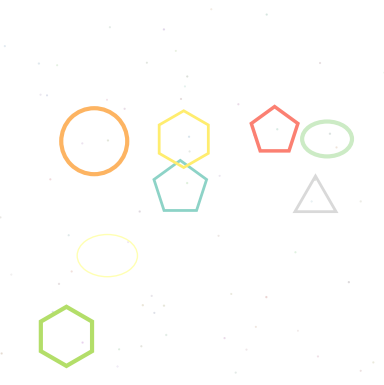[{"shape": "pentagon", "thickness": 2, "radius": 0.36, "center": [0.468, 0.511]}, {"shape": "oval", "thickness": 1, "radius": 0.39, "center": [0.279, 0.336]}, {"shape": "pentagon", "thickness": 2.5, "radius": 0.32, "center": [0.713, 0.66]}, {"shape": "circle", "thickness": 3, "radius": 0.43, "center": [0.245, 0.633]}, {"shape": "hexagon", "thickness": 3, "radius": 0.38, "center": [0.173, 0.126]}, {"shape": "triangle", "thickness": 2, "radius": 0.31, "center": [0.819, 0.481]}, {"shape": "oval", "thickness": 3, "radius": 0.32, "center": [0.85, 0.639]}, {"shape": "hexagon", "thickness": 2, "radius": 0.37, "center": [0.477, 0.639]}]